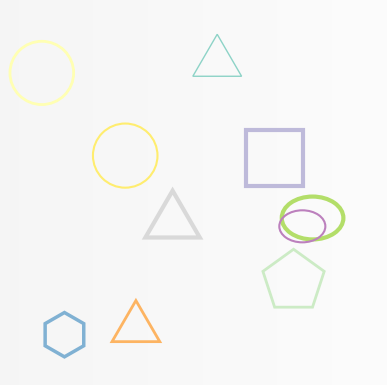[{"shape": "triangle", "thickness": 1, "radius": 0.36, "center": [0.561, 0.838]}, {"shape": "circle", "thickness": 2, "radius": 0.41, "center": [0.108, 0.811]}, {"shape": "square", "thickness": 3, "radius": 0.36, "center": [0.709, 0.59]}, {"shape": "hexagon", "thickness": 2.5, "radius": 0.29, "center": [0.166, 0.131]}, {"shape": "triangle", "thickness": 2, "radius": 0.36, "center": [0.351, 0.148]}, {"shape": "oval", "thickness": 3, "radius": 0.4, "center": [0.807, 0.434]}, {"shape": "triangle", "thickness": 3, "radius": 0.41, "center": [0.445, 0.424]}, {"shape": "oval", "thickness": 1.5, "radius": 0.3, "center": [0.78, 0.412]}, {"shape": "pentagon", "thickness": 2, "radius": 0.42, "center": [0.758, 0.269]}, {"shape": "circle", "thickness": 1.5, "radius": 0.42, "center": [0.323, 0.596]}]